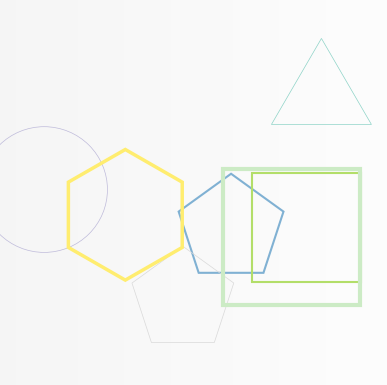[{"shape": "triangle", "thickness": 0.5, "radius": 0.74, "center": [0.829, 0.751]}, {"shape": "circle", "thickness": 0.5, "radius": 0.82, "center": [0.114, 0.508]}, {"shape": "pentagon", "thickness": 1.5, "radius": 0.71, "center": [0.596, 0.406]}, {"shape": "square", "thickness": 1.5, "radius": 0.71, "center": [0.791, 0.41]}, {"shape": "pentagon", "thickness": 0.5, "radius": 0.69, "center": [0.472, 0.222]}, {"shape": "square", "thickness": 3, "radius": 0.88, "center": [0.752, 0.386]}, {"shape": "hexagon", "thickness": 2.5, "radius": 0.85, "center": [0.323, 0.442]}]